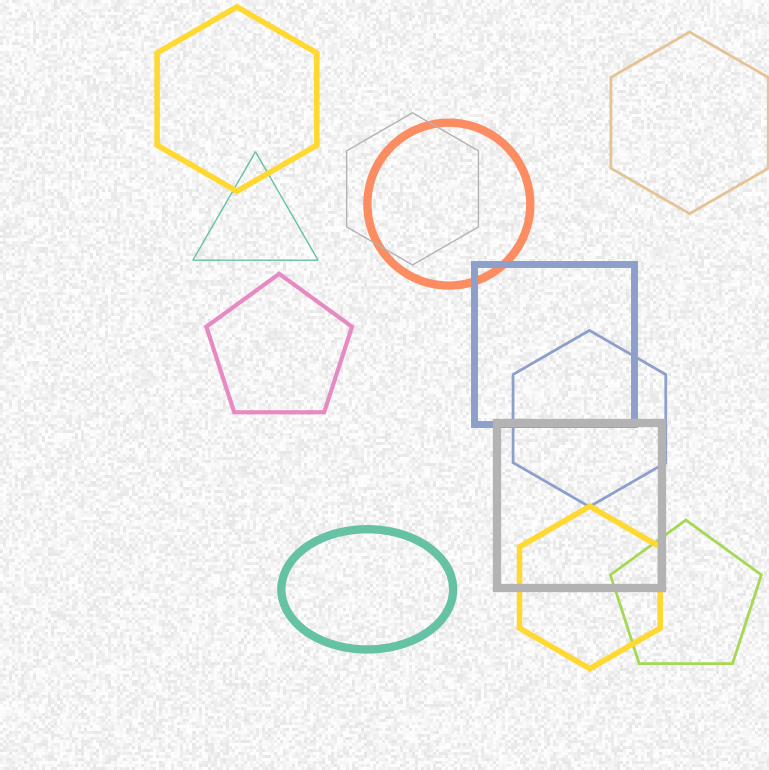[{"shape": "oval", "thickness": 3, "radius": 0.56, "center": [0.477, 0.235]}, {"shape": "triangle", "thickness": 0.5, "radius": 0.47, "center": [0.332, 0.709]}, {"shape": "circle", "thickness": 3, "radius": 0.53, "center": [0.583, 0.735]}, {"shape": "square", "thickness": 2.5, "radius": 0.52, "center": [0.72, 0.553]}, {"shape": "hexagon", "thickness": 1, "radius": 0.57, "center": [0.765, 0.456]}, {"shape": "pentagon", "thickness": 1.5, "radius": 0.5, "center": [0.363, 0.545]}, {"shape": "pentagon", "thickness": 1, "radius": 0.52, "center": [0.891, 0.222]}, {"shape": "hexagon", "thickness": 2, "radius": 0.6, "center": [0.308, 0.871]}, {"shape": "hexagon", "thickness": 2, "radius": 0.53, "center": [0.766, 0.237]}, {"shape": "hexagon", "thickness": 1, "radius": 0.59, "center": [0.896, 0.84]}, {"shape": "hexagon", "thickness": 0.5, "radius": 0.49, "center": [0.536, 0.755]}, {"shape": "square", "thickness": 3, "radius": 0.53, "center": [0.753, 0.344]}]